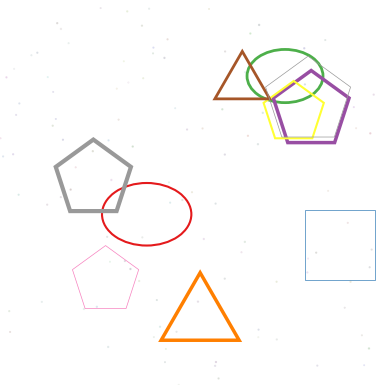[{"shape": "oval", "thickness": 1.5, "radius": 0.58, "center": [0.381, 0.443]}, {"shape": "square", "thickness": 0.5, "radius": 0.46, "center": [0.883, 0.364]}, {"shape": "oval", "thickness": 2, "radius": 0.49, "center": [0.74, 0.802]}, {"shape": "pentagon", "thickness": 2.5, "radius": 0.52, "center": [0.808, 0.713]}, {"shape": "triangle", "thickness": 2.5, "radius": 0.58, "center": [0.52, 0.175]}, {"shape": "pentagon", "thickness": 1.5, "radius": 0.41, "center": [0.763, 0.707]}, {"shape": "triangle", "thickness": 2, "radius": 0.41, "center": [0.629, 0.784]}, {"shape": "pentagon", "thickness": 0.5, "radius": 0.45, "center": [0.274, 0.272]}, {"shape": "pentagon", "thickness": 3, "radius": 0.51, "center": [0.242, 0.535]}, {"shape": "pentagon", "thickness": 0.5, "radius": 0.58, "center": [0.8, 0.738]}]